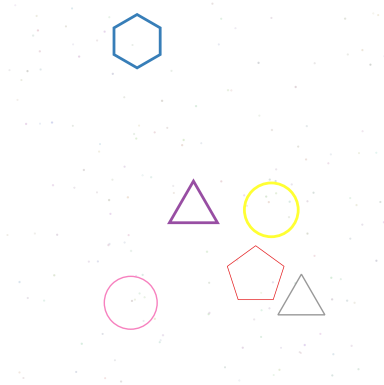[{"shape": "pentagon", "thickness": 0.5, "radius": 0.39, "center": [0.664, 0.284]}, {"shape": "hexagon", "thickness": 2, "radius": 0.35, "center": [0.356, 0.893]}, {"shape": "triangle", "thickness": 2, "radius": 0.36, "center": [0.503, 0.458]}, {"shape": "circle", "thickness": 2, "radius": 0.35, "center": [0.705, 0.455]}, {"shape": "circle", "thickness": 1, "radius": 0.34, "center": [0.34, 0.214]}, {"shape": "triangle", "thickness": 1, "radius": 0.35, "center": [0.783, 0.217]}]